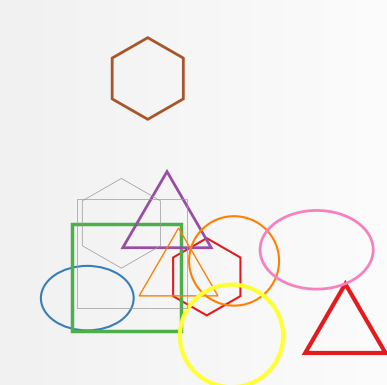[{"shape": "triangle", "thickness": 3, "radius": 0.6, "center": [0.891, 0.143]}, {"shape": "hexagon", "thickness": 1.5, "radius": 0.5, "center": [0.534, 0.281]}, {"shape": "oval", "thickness": 1.5, "radius": 0.6, "center": [0.225, 0.226]}, {"shape": "square", "thickness": 2.5, "radius": 0.7, "center": [0.326, 0.279]}, {"shape": "triangle", "thickness": 2, "radius": 0.66, "center": [0.431, 0.422]}, {"shape": "triangle", "thickness": 1, "radius": 0.59, "center": [0.461, 0.29]}, {"shape": "circle", "thickness": 1.5, "radius": 0.58, "center": [0.604, 0.322]}, {"shape": "circle", "thickness": 3, "radius": 0.67, "center": [0.598, 0.128]}, {"shape": "hexagon", "thickness": 2, "radius": 0.53, "center": [0.381, 0.796]}, {"shape": "oval", "thickness": 2, "radius": 0.73, "center": [0.817, 0.351]}, {"shape": "square", "thickness": 0.5, "radius": 0.71, "center": [0.34, 0.341]}, {"shape": "hexagon", "thickness": 0.5, "radius": 0.58, "center": [0.313, 0.42]}]